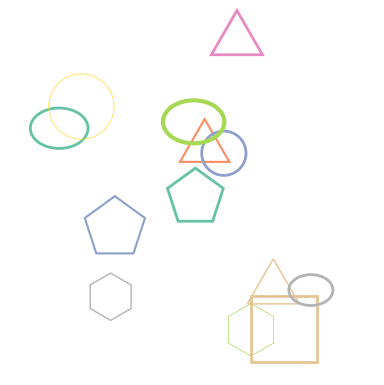[{"shape": "oval", "thickness": 2, "radius": 0.37, "center": [0.154, 0.667]}, {"shape": "pentagon", "thickness": 2, "radius": 0.38, "center": [0.507, 0.487]}, {"shape": "triangle", "thickness": 1.5, "radius": 0.37, "center": [0.531, 0.617]}, {"shape": "pentagon", "thickness": 1.5, "radius": 0.41, "center": [0.298, 0.408]}, {"shape": "circle", "thickness": 2, "radius": 0.29, "center": [0.581, 0.602]}, {"shape": "triangle", "thickness": 2, "radius": 0.38, "center": [0.615, 0.896]}, {"shape": "oval", "thickness": 3, "radius": 0.4, "center": [0.503, 0.684]}, {"shape": "hexagon", "thickness": 0.5, "radius": 0.34, "center": [0.652, 0.143]}, {"shape": "circle", "thickness": 0.5, "radius": 0.42, "center": [0.211, 0.723]}, {"shape": "triangle", "thickness": 1, "radius": 0.39, "center": [0.71, 0.25]}, {"shape": "square", "thickness": 2, "radius": 0.43, "center": [0.737, 0.145]}, {"shape": "oval", "thickness": 2, "radius": 0.29, "center": [0.808, 0.247]}, {"shape": "hexagon", "thickness": 1, "radius": 0.31, "center": [0.287, 0.229]}]